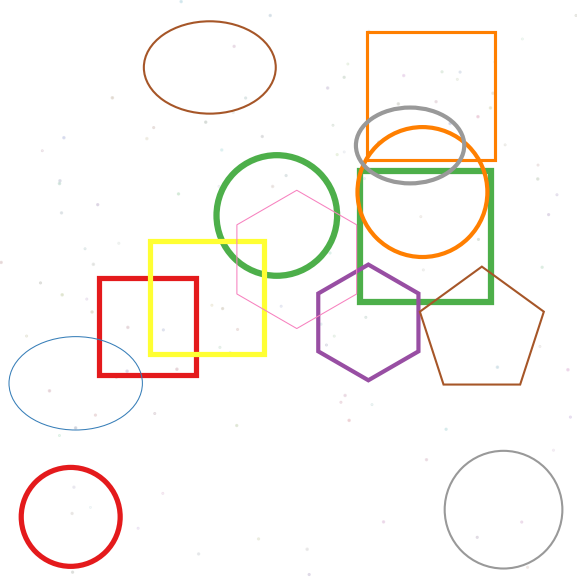[{"shape": "square", "thickness": 2.5, "radius": 0.42, "center": [0.255, 0.433]}, {"shape": "circle", "thickness": 2.5, "radius": 0.43, "center": [0.122, 0.104]}, {"shape": "oval", "thickness": 0.5, "radius": 0.58, "center": [0.131, 0.335]}, {"shape": "square", "thickness": 3, "radius": 0.57, "center": [0.736, 0.589]}, {"shape": "circle", "thickness": 3, "radius": 0.52, "center": [0.479, 0.626]}, {"shape": "hexagon", "thickness": 2, "radius": 0.5, "center": [0.638, 0.441]}, {"shape": "circle", "thickness": 2, "radius": 0.56, "center": [0.731, 0.667]}, {"shape": "square", "thickness": 1.5, "radius": 0.56, "center": [0.746, 0.833]}, {"shape": "square", "thickness": 2.5, "radius": 0.49, "center": [0.358, 0.484]}, {"shape": "pentagon", "thickness": 1, "radius": 0.56, "center": [0.834, 0.425]}, {"shape": "oval", "thickness": 1, "radius": 0.57, "center": [0.363, 0.882]}, {"shape": "hexagon", "thickness": 0.5, "radius": 0.6, "center": [0.514, 0.55]}, {"shape": "circle", "thickness": 1, "radius": 0.51, "center": [0.872, 0.117]}, {"shape": "oval", "thickness": 2, "radius": 0.47, "center": [0.71, 0.747]}]